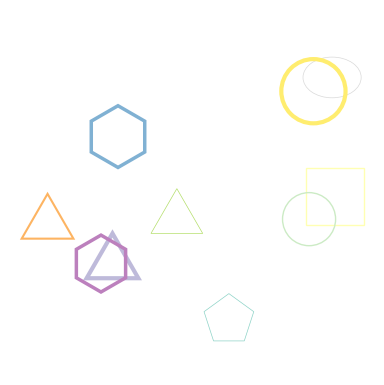[{"shape": "pentagon", "thickness": 0.5, "radius": 0.34, "center": [0.595, 0.169]}, {"shape": "square", "thickness": 1, "radius": 0.37, "center": [0.87, 0.489]}, {"shape": "triangle", "thickness": 3, "radius": 0.39, "center": [0.292, 0.316]}, {"shape": "hexagon", "thickness": 2.5, "radius": 0.4, "center": [0.307, 0.645]}, {"shape": "triangle", "thickness": 1.5, "radius": 0.39, "center": [0.124, 0.419]}, {"shape": "triangle", "thickness": 0.5, "radius": 0.39, "center": [0.459, 0.432]}, {"shape": "oval", "thickness": 0.5, "radius": 0.38, "center": [0.863, 0.799]}, {"shape": "hexagon", "thickness": 2.5, "radius": 0.37, "center": [0.262, 0.315]}, {"shape": "circle", "thickness": 1, "radius": 0.34, "center": [0.803, 0.431]}, {"shape": "circle", "thickness": 3, "radius": 0.42, "center": [0.814, 0.763]}]